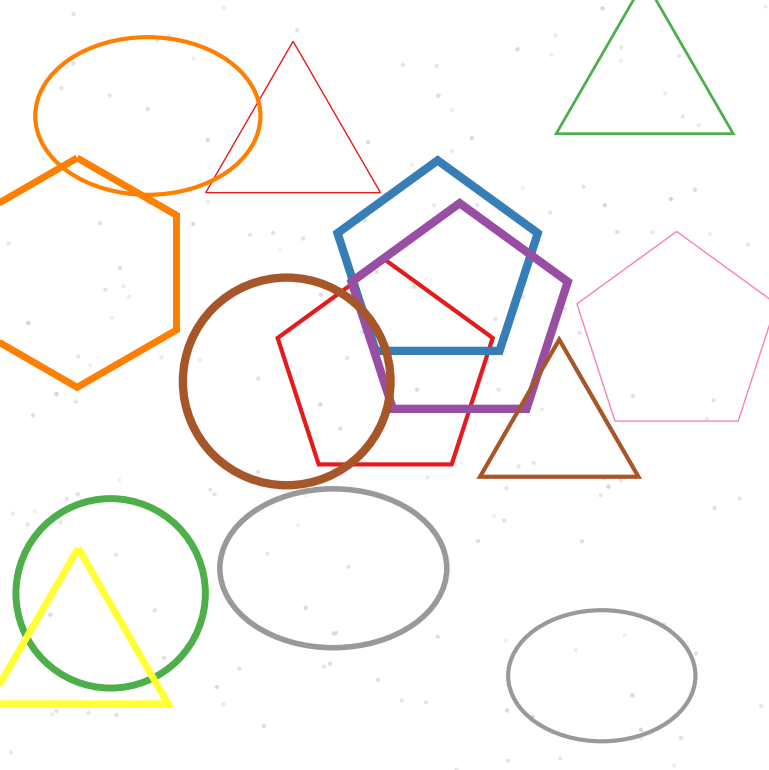[{"shape": "triangle", "thickness": 0.5, "radius": 0.66, "center": [0.381, 0.815]}, {"shape": "pentagon", "thickness": 1.5, "radius": 0.73, "center": [0.5, 0.516]}, {"shape": "pentagon", "thickness": 3, "radius": 0.68, "center": [0.568, 0.655]}, {"shape": "triangle", "thickness": 1, "radius": 0.66, "center": [0.837, 0.893]}, {"shape": "circle", "thickness": 2.5, "radius": 0.62, "center": [0.144, 0.229]}, {"shape": "pentagon", "thickness": 3, "radius": 0.74, "center": [0.597, 0.588]}, {"shape": "hexagon", "thickness": 2.5, "radius": 0.74, "center": [0.1, 0.646]}, {"shape": "oval", "thickness": 1.5, "radius": 0.73, "center": [0.192, 0.849]}, {"shape": "triangle", "thickness": 2.5, "radius": 0.67, "center": [0.102, 0.153]}, {"shape": "circle", "thickness": 3, "radius": 0.67, "center": [0.372, 0.505]}, {"shape": "triangle", "thickness": 1.5, "radius": 0.59, "center": [0.726, 0.44]}, {"shape": "pentagon", "thickness": 0.5, "radius": 0.68, "center": [0.879, 0.563]}, {"shape": "oval", "thickness": 1.5, "radius": 0.61, "center": [0.782, 0.122]}, {"shape": "oval", "thickness": 2, "radius": 0.74, "center": [0.433, 0.262]}]